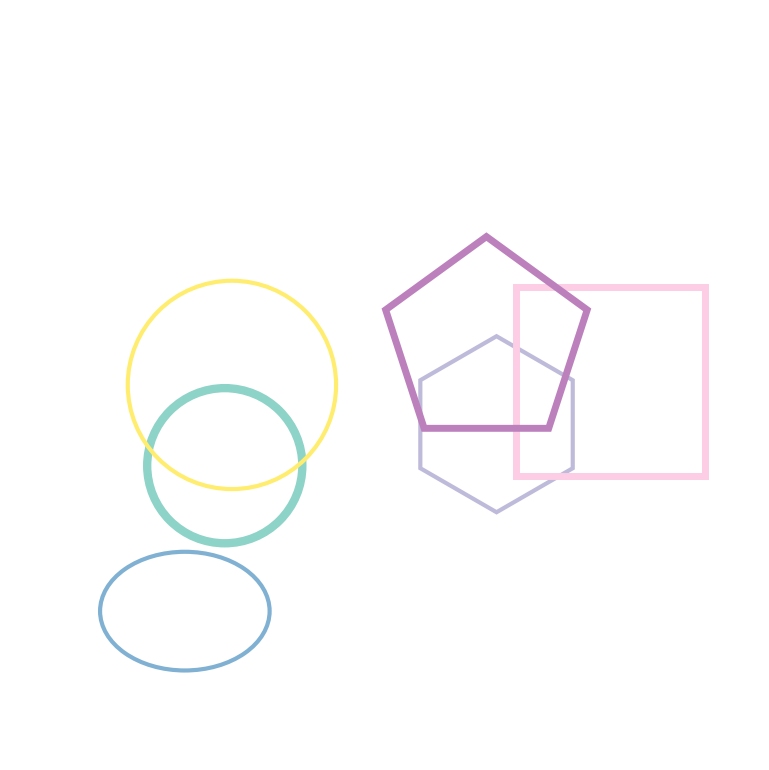[{"shape": "circle", "thickness": 3, "radius": 0.5, "center": [0.292, 0.395]}, {"shape": "hexagon", "thickness": 1.5, "radius": 0.57, "center": [0.645, 0.449]}, {"shape": "oval", "thickness": 1.5, "radius": 0.55, "center": [0.24, 0.206]}, {"shape": "square", "thickness": 2.5, "radius": 0.61, "center": [0.793, 0.504]}, {"shape": "pentagon", "thickness": 2.5, "radius": 0.69, "center": [0.632, 0.555]}, {"shape": "circle", "thickness": 1.5, "radius": 0.68, "center": [0.301, 0.5]}]